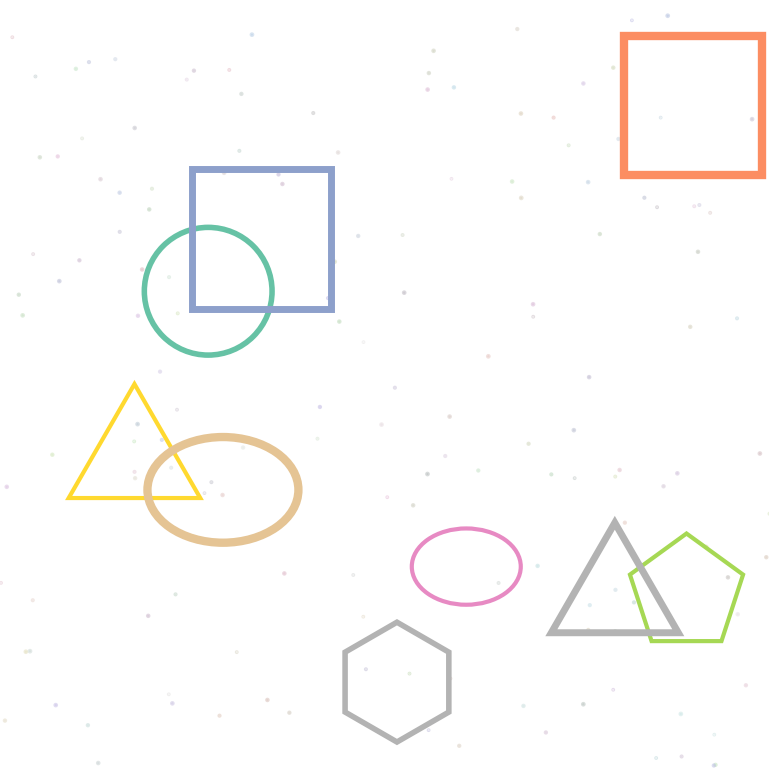[{"shape": "circle", "thickness": 2, "radius": 0.41, "center": [0.27, 0.622]}, {"shape": "square", "thickness": 3, "radius": 0.45, "center": [0.9, 0.863]}, {"shape": "square", "thickness": 2.5, "radius": 0.45, "center": [0.34, 0.69]}, {"shape": "oval", "thickness": 1.5, "radius": 0.35, "center": [0.606, 0.264]}, {"shape": "pentagon", "thickness": 1.5, "radius": 0.39, "center": [0.892, 0.23]}, {"shape": "triangle", "thickness": 1.5, "radius": 0.49, "center": [0.175, 0.403]}, {"shape": "oval", "thickness": 3, "radius": 0.49, "center": [0.29, 0.364]}, {"shape": "hexagon", "thickness": 2, "radius": 0.39, "center": [0.516, 0.114]}, {"shape": "triangle", "thickness": 2.5, "radius": 0.48, "center": [0.798, 0.226]}]